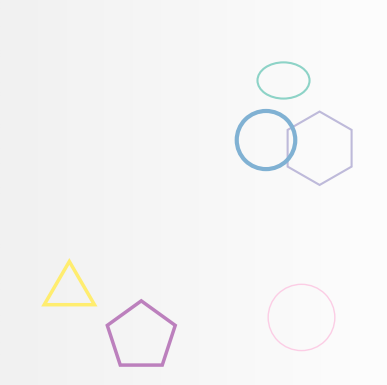[{"shape": "oval", "thickness": 1.5, "radius": 0.34, "center": [0.732, 0.791]}, {"shape": "hexagon", "thickness": 1.5, "radius": 0.48, "center": [0.825, 0.615]}, {"shape": "circle", "thickness": 3, "radius": 0.38, "center": [0.686, 0.636]}, {"shape": "circle", "thickness": 1, "radius": 0.43, "center": [0.778, 0.175]}, {"shape": "pentagon", "thickness": 2.5, "radius": 0.46, "center": [0.365, 0.126]}, {"shape": "triangle", "thickness": 2.5, "radius": 0.37, "center": [0.179, 0.246]}]